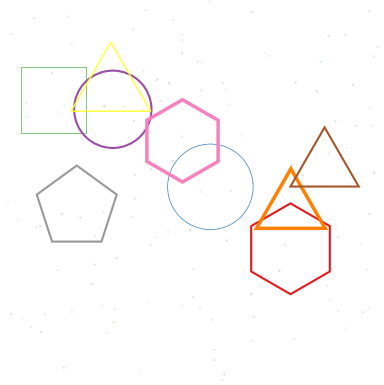[{"shape": "hexagon", "thickness": 1.5, "radius": 0.59, "center": [0.755, 0.354]}, {"shape": "circle", "thickness": 0.5, "radius": 0.56, "center": [0.546, 0.515]}, {"shape": "square", "thickness": 0.5, "radius": 0.43, "center": [0.139, 0.74]}, {"shape": "circle", "thickness": 1.5, "radius": 0.5, "center": [0.293, 0.716]}, {"shape": "triangle", "thickness": 2.5, "radius": 0.52, "center": [0.755, 0.458]}, {"shape": "triangle", "thickness": 1, "radius": 0.6, "center": [0.288, 0.771]}, {"shape": "triangle", "thickness": 1.5, "radius": 0.51, "center": [0.843, 0.567]}, {"shape": "hexagon", "thickness": 2.5, "radius": 0.53, "center": [0.474, 0.634]}, {"shape": "pentagon", "thickness": 1.5, "radius": 0.55, "center": [0.199, 0.461]}]